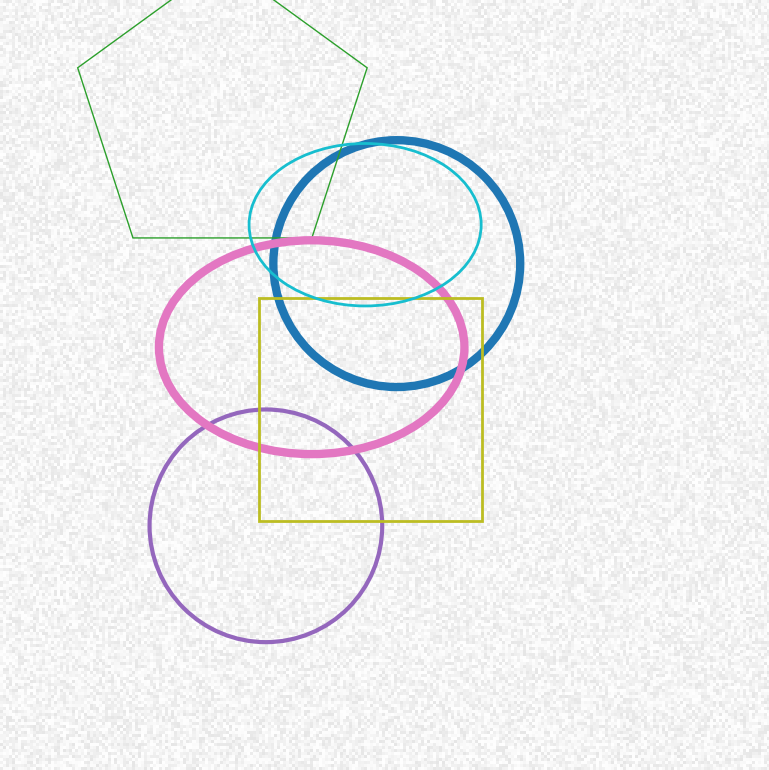[{"shape": "circle", "thickness": 3, "radius": 0.8, "center": [0.515, 0.658]}, {"shape": "pentagon", "thickness": 0.5, "radius": 0.99, "center": [0.289, 0.851]}, {"shape": "circle", "thickness": 1.5, "radius": 0.76, "center": [0.345, 0.317]}, {"shape": "oval", "thickness": 3, "radius": 0.99, "center": [0.405, 0.549]}, {"shape": "square", "thickness": 1, "radius": 0.72, "center": [0.481, 0.468]}, {"shape": "oval", "thickness": 1, "radius": 0.75, "center": [0.474, 0.708]}]